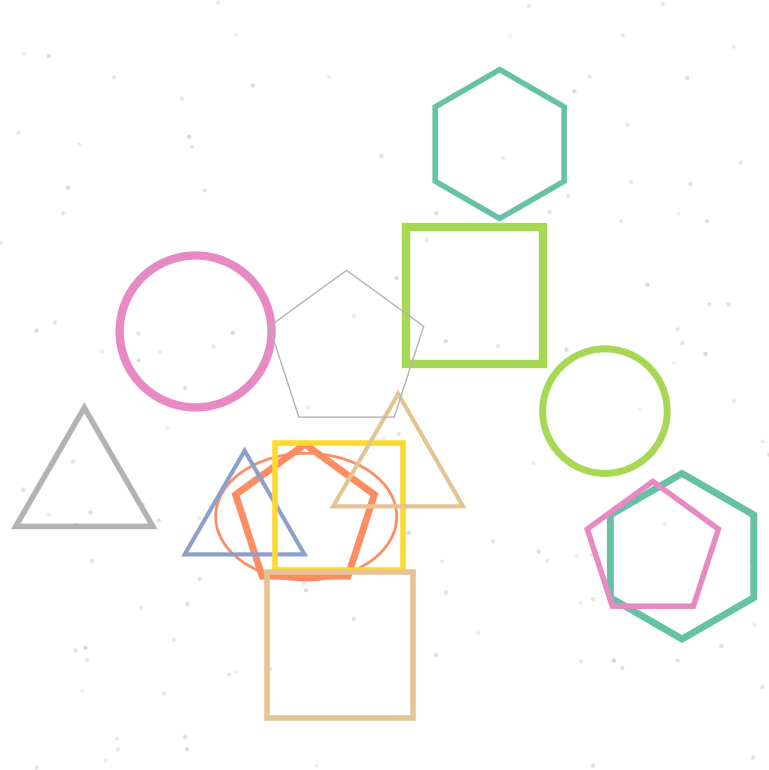[{"shape": "hexagon", "thickness": 2, "radius": 0.48, "center": [0.649, 0.813]}, {"shape": "hexagon", "thickness": 2.5, "radius": 0.54, "center": [0.886, 0.278]}, {"shape": "pentagon", "thickness": 2.5, "radius": 0.47, "center": [0.396, 0.328]}, {"shape": "oval", "thickness": 1, "radius": 0.59, "center": [0.398, 0.329]}, {"shape": "triangle", "thickness": 1.5, "radius": 0.45, "center": [0.318, 0.325]}, {"shape": "circle", "thickness": 3, "radius": 0.49, "center": [0.254, 0.57]}, {"shape": "pentagon", "thickness": 2, "radius": 0.45, "center": [0.848, 0.285]}, {"shape": "circle", "thickness": 2.5, "radius": 0.4, "center": [0.786, 0.466]}, {"shape": "square", "thickness": 3, "radius": 0.45, "center": [0.617, 0.616]}, {"shape": "square", "thickness": 2, "radius": 0.41, "center": [0.441, 0.342]}, {"shape": "square", "thickness": 2, "radius": 0.48, "center": [0.441, 0.162]}, {"shape": "triangle", "thickness": 1.5, "radius": 0.49, "center": [0.517, 0.391]}, {"shape": "pentagon", "thickness": 0.5, "radius": 0.53, "center": [0.45, 0.544]}, {"shape": "triangle", "thickness": 2, "radius": 0.51, "center": [0.109, 0.368]}]